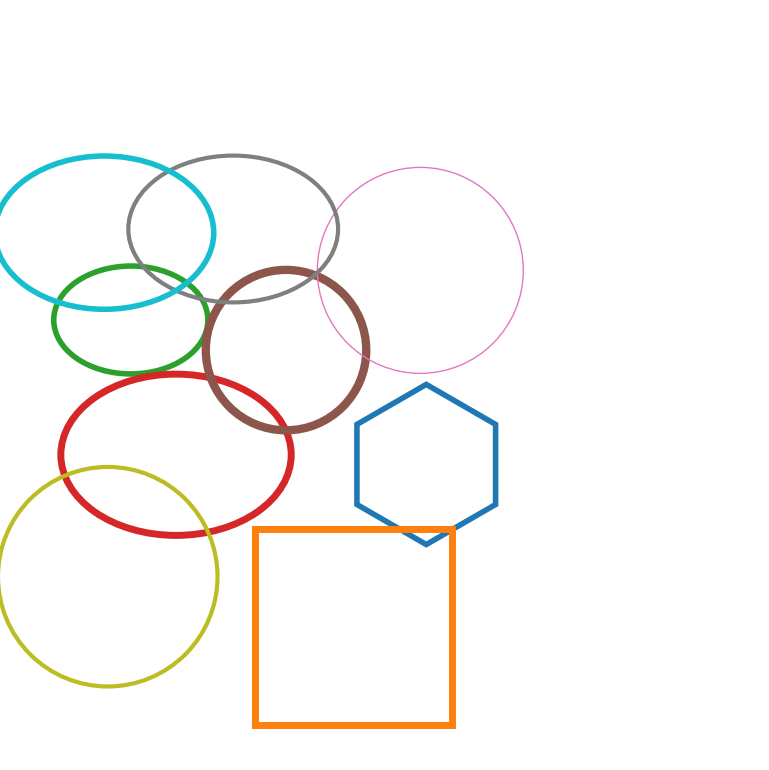[{"shape": "hexagon", "thickness": 2, "radius": 0.52, "center": [0.554, 0.397]}, {"shape": "square", "thickness": 2.5, "radius": 0.64, "center": [0.459, 0.186]}, {"shape": "oval", "thickness": 2, "radius": 0.5, "center": [0.17, 0.584]}, {"shape": "oval", "thickness": 2.5, "radius": 0.75, "center": [0.229, 0.409]}, {"shape": "circle", "thickness": 3, "radius": 0.52, "center": [0.371, 0.545]}, {"shape": "circle", "thickness": 0.5, "radius": 0.67, "center": [0.546, 0.649]}, {"shape": "oval", "thickness": 1.5, "radius": 0.68, "center": [0.303, 0.703]}, {"shape": "circle", "thickness": 1.5, "radius": 0.71, "center": [0.14, 0.251]}, {"shape": "oval", "thickness": 2, "radius": 0.71, "center": [0.135, 0.698]}]